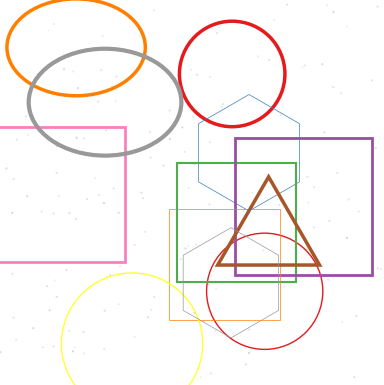[{"shape": "circle", "thickness": 2.5, "radius": 0.69, "center": [0.603, 0.808]}, {"shape": "circle", "thickness": 1, "radius": 0.75, "center": [0.688, 0.243]}, {"shape": "hexagon", "thickness": 0.5, "radius": 0.76, "center": [0.647, 0.603]}, {"shape": "square", "thickness": 1.5, "radius": 0.77, "center": [0.615, 0.422]}, {"shape": "square", "thickness": 2, "radius": 0.88, "center": [0.788, 0.464]}, {"shape": "oval", "thickness": 2.5, "radius": 0.9, "center": [0.198, 0.877]}, {"shape": "square", "thickness": 0.5, "radius": 0.72, "center": [0.582, 0.312]}, {"shape": "circle", "thickness": 1, "radius": 0.92, "center": [0.343, 0.108]}, {"shape": "triangle", "thickness": 2.5, "radius": 0.76, "center": [0.698, 0.388]}, {"shape": "square", "thickness": 2, "radius": 0.87, "center": [0.149, 0.495]}, {"shape": "hexagon", "thickness": 0.5, "radius": 0.72, "center": [0.6, 0.265]}, {"shape": "oval", "thickness": 3, "radius": 0.99, "center": [0.273, 0.735]}]